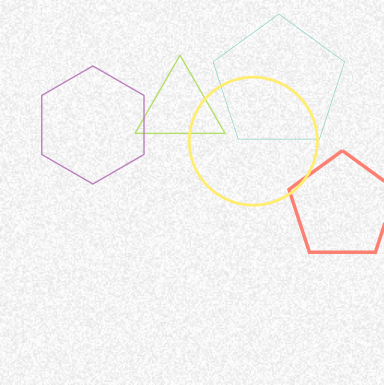[{"shape": "pentagon", "thickness": 0.5, "radius": 0.9, "center": [0.724, 0.784]}, {"shape": "pentagon", "thickness": 2.5, "radius": 0.73, "center": [0.889, 0.463]}, {"shape": "triangle", "thickness": 1, "radius": 0.68, "center": [0.468, 0.721]}, {"shape": "hexagon", "thickness": 1, "radius": 0.77, "center": [0.241, 0.675]}, {"shape": "circle", "thickness": 2, "radius": 0.83, "center": [0.658, 0.633]}]